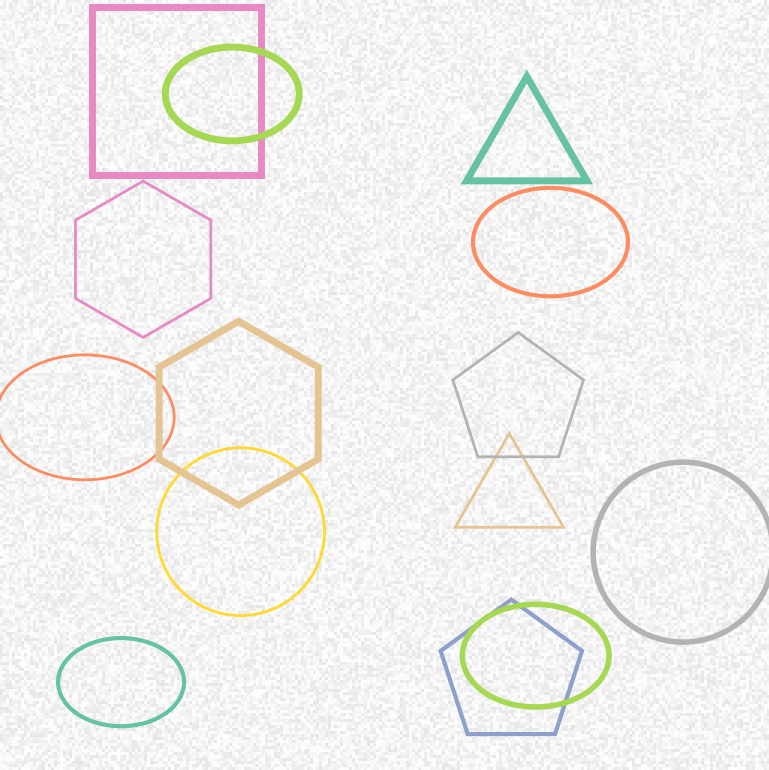[{"shape": "triangle", "thickness": 2.5, "radius": 0.45, "center": [0.684, 0.81]}, {"shape": "oval", "thickness": 1.5, "radius": 0.41, "center": [0.157, 0.114]}, {"shape": "oval", "thickness": 1, "radius": 0.58, "center": [0.11, 0.458]}, {"shape": "oval", "thickness": 1.5, "radius": 0.5, "center": [0.715, 0.686]}, {"shape": "pentagon", "thickness": 1.5, "radius": 0.48, "center": [0.664, 0.125]}, {"shape": "square", "thickness": 2.5, "radius": 0.55, "center": [0.229, 0.882]}, {"shape": "hexagon", "thickness": 1, "radius": 0.51, "center": [0.186, 0.663]}, {"shape": "oval", "thickness": 2.5, "radius": 0.43, "center": [0.302, 0.878]}, {"shape": "oval", "thickness": 2, "radius": 0.48, "center": [0.696, 0.149]}, {"shape": "circle", "thickness": 1, "radius": 0.54, "center": [0.312, 0.31]}, {"shape": "hexagon", "thickness": 2.5, "radius": 0.6, "center": [0.31, 0.463]}, {"shape": "triangle", "thickness": 1, "radius": 0.41, "center": [0.661, 0.356]}, {"shape": "circle", "thickness": 2, "radius": 0.58, "center": [0.887, 0.283]}, {"shape": "pentagon", "thickness": 1, "radius": 0.45, "center": [0.673, 0.479]}]